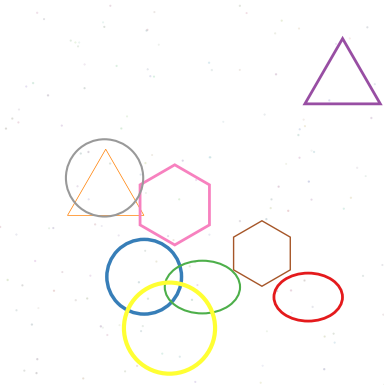[{"shape": "oval", "thickness": 2, "radius": 0.45, "center": [0.801, 0.228]}, {"shape": "circle", "thickness": 2.5, "radius": 0.49, "center": [0.374, 0.281]}, {"shape": "oval", "thickness": 1.5, "radius": 0.49, "center": [0.526, 0.254]}, {"shape": "triangle", "thickness": 2, "radius": 0.57, "center": [0.89, 0.787]}, {"shape": "triangle", "thickness": 0.5, "radius": 0.57, "center": [0.275, 0.498]}, {"shape": "circle", "thickness": 3, "radius": 0.59, "center": [0.44, 0.148]}, {"shape": "hexagon", "thickness": 1, "radius": 0.43, "center": [0.68, 0.342]}, {"shape": "hexagon", "thickness": 2, "radius": 0.52, "center": [0.454, 0.468]}, {"shape": "circle", "thickness": 1.5, "radius": 0.5, "center": [0.272, 0.538]}]